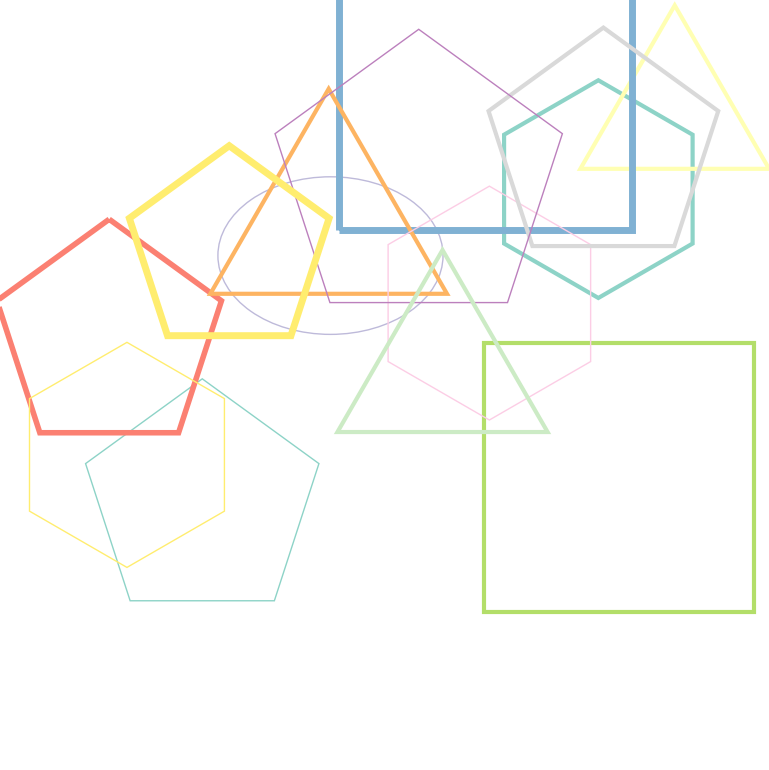[{"shape": "pentagon", "thickness": 0.5, "radius": 0.8, "center": [0.263, 0.349]}, {"shape": "hexagon", "thickness": 1.5, "radius": 0.71, "center": [0.777, 0.754]}, {"shape": "triangle", "thickness": 1.5, "radius": 0.71, "center": [0.876, 0.852]}, {"shape": "oval", "thickness": 0.5, "radius": 0.73, "center": [0.429, 0.668]}, {"shape": "pentagon", "thickness": 2, "radius": 0.77, "center": [0.142, 0.562]}, {"shape": "square", "thickness": 2.5, "radius": 0.95, "center": [0.631, 0.891]}, {"shape": "triangle", "thickness": 1.5, "radius": 0.89, "center": [0.427, 0.707]}, {"shape": "square", "thickness": 1.5, "radius": 0.88, "center": [0.804, 0.38]}, {"shape": "hexagon", "thickness": 0.5, "radius": 0.76, "center": [0.636, 0.606]}, {"shape": "pentagon", "thickness": 1.5, "radius": 0.78, "center": [0.784, 0.807]}, {"shape": "pentagon", "thickness": 0.5, "radius": 0.98, "center": [0.544, 0.766]}, {"shape": "triangle", "thickness": 1.5, "radius": 0.79, "center": [0.575, 0.518]}, {"shape": "hexagon", "thickness": 0.5, "radius": 0.73, "center": [0.165, 0.409]}, {"shape": "pentagon", "thickness": 2.5, "radius": 0.68, "center": [0.298, 0.674]}]